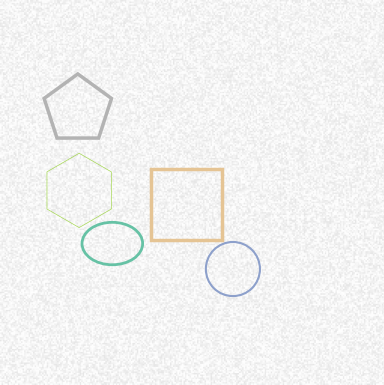[{"shape": "oval", "thickness": 2, "radius": 0.39, "center": [0.292, 0.367]}, {"shape": "circle", "thickness": 1.5, "radius": 0.35, "center": [0.605, 0.301]}, {"shape": "hexagon", "thickness": 0.5, "radius": 0.48, "center": [0.206, 0.505]}, {"shape": "square", "thickness": 2.5, "radius": 0.46, "center": [0.483, 0.468]}, {"shape": "pentagon", "thickness": 2.5, "radius": 0.46, "center": [0.202, 0.716]}]